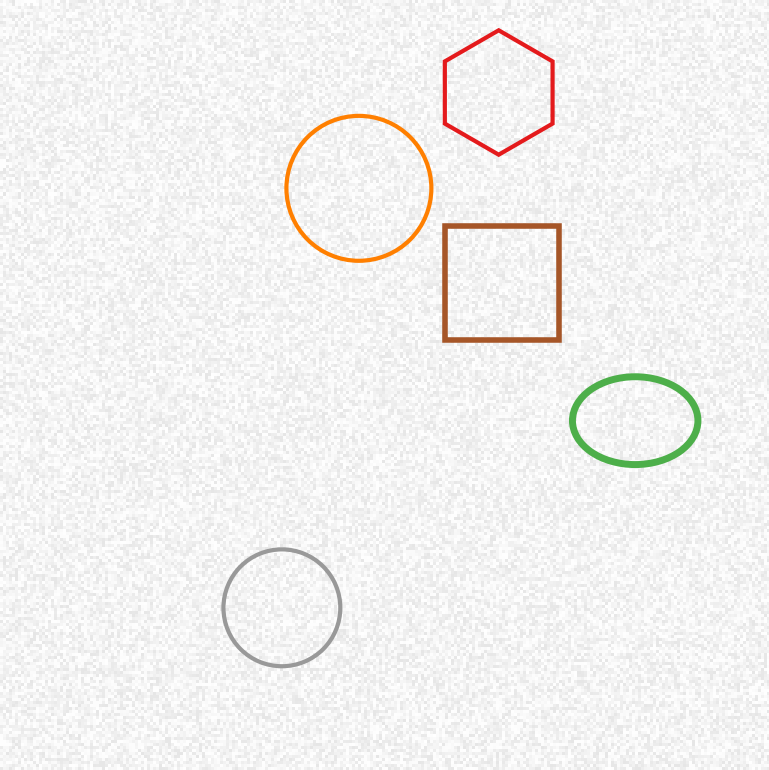[{"shape": "hexagon", "thickness": 1.5, "radius": 0.4, "center": [0.648, 0.88]}, {"shape": "oval", "thickness": 2.5, "radius": 0.41, "center": [0.825, 0.454]}, {"shape": "circle", "thickness": 1.5, "radius": 0.47, "center": [0.466, 0.755]}, {"shape": "square", "thickness": 2, "radius": 0.37, "center": [0.651, 0.633]}, {"shape": "circle", "thickness": 1.5, "radius": 0.38, "center": [0.366, 0.211]}]